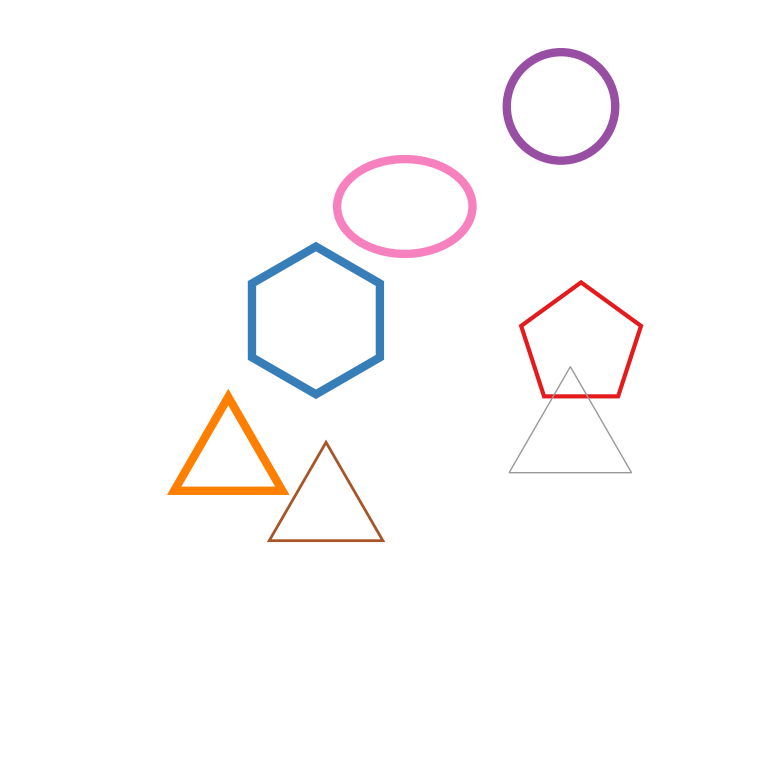[{"shape": "pentagon", "thickness": 1.5, "radius": 0.41, "center": [0.755, 0.551]}, {"shape": "hexagon", "thickness": 3, "radius": 0.48, "center": [0.41, 0.584]}, {"shape": "circle", "thickness": 3, "radius": 0.35, "center": [0.729, 0.862]}, {"shape": "triangle", "thickness": 3, "radius": 0.41, "center": [0.296, 0.403]}, {"shape": "triangle", "thickness": 1, "radius": 0.43, "center": [0.423, 0.34]}, {"shape": "oval", "thickness": 3, "radius": 0.44, "center": [0.526, 0.732]}, {"shape": "triangle", "thickness": 0.5, "radius": 0.46, "center": [0.741, 0.432]}]